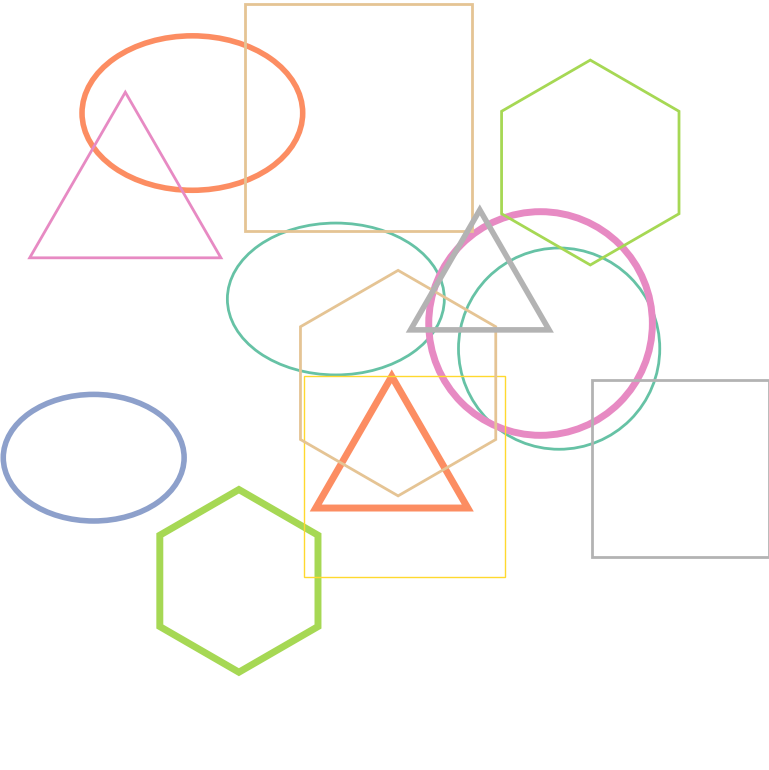[{"shape": "oval", "thickness": 1, "radius": 0.7, "center": [0.436, 0.612]}, {"shape": "circle", "thickness": 1, "radius": 0.65, "center": [0.726, 0.547]}, {"shape": "triangle", "thickness": 2.5, "radius": 0.57, "center": [0.509, 0.397]}, {"shape": "oval", "thickness": 2, "radius": 0.72, "center": [0.25, 0.853]}, {"shape": "oval", "thickness": 2, "radius": 0.59, "center": [0.122, 0.406]}, {"shape": "circle", "thickness": 2.5, "radius": 0.73, "center": [0.702, 0.58]}, {"shape": "triangle", "thickness": 1, "radius": 0.72, "center": [0.163, 0.737]}, {"shape": "hexagon", "thickness": 1, "radius": 0.67, "center": [0.767, 0.789]}, {"shape": "hexagon", "thickness": 2.5, "radius": 0.59, "center": [0.31, 0.246]}, {"shape": "square", "thickness": 0.5, "radius": 0.65, "center": [0.525, 0.381]}, {"shape": "hexagon", "thickness": 1, "radius": 0.73, "center": [0.517, 0.502]}, {"shape": "square", "thickness": 1, "radius": 0.74, "center": [0.465, 0.847]}, {"shape": "triangle", "thickness": 2, "radius": 0.52, "center": [0.623, 0.624]}, {"shape": "square", "thickness": 1, "radius": 0.57, "center": [0.884, 0.391]}]